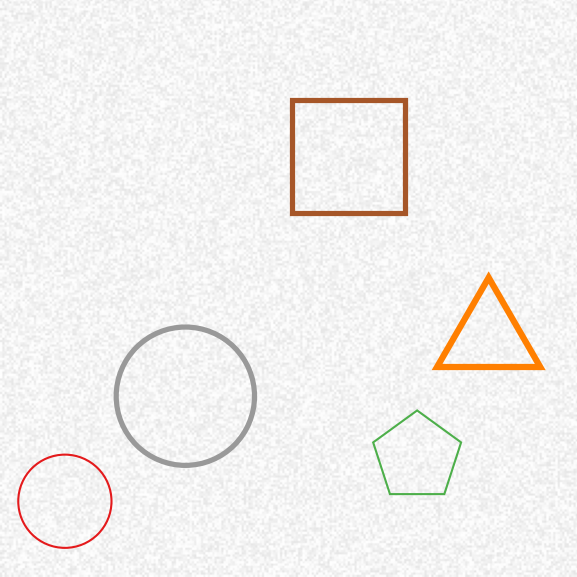[{"shape": "circle", "thickness": 1, "radius": 0.4, "center": [0.112, 0.131]}, {"shape": "pentagon", "thickness": 1, "radius": 0.4, "center": [0.722, 0.208]}, {"shape": "triangle", "thickness": 3, "radius": 0.52, "center": [0.846, 0.415]}, {"shape": "square", "thickness": 2.5, "radius": 0.49, "center": [0.603, 0.728]}, {"shape": "circle", "thickness": 2.5, "radius": 0.6, "center": [0.321, 0.313]}]